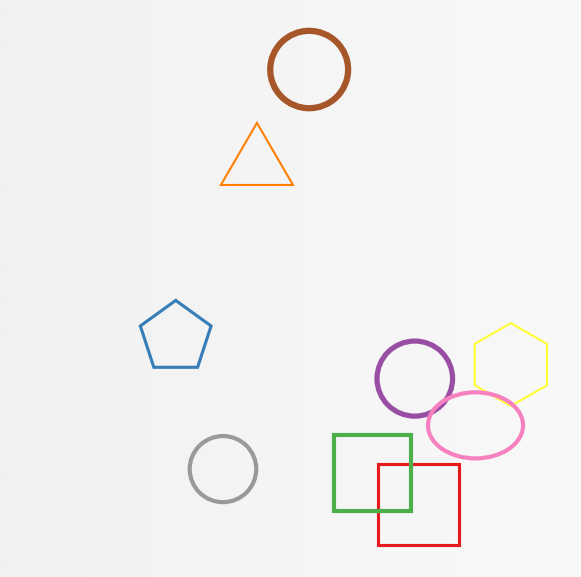[{"shape": "square", "thickness": 1.5, "radius": 0.35, "center": [0.721, 0.125]}, {"shape": "pentagon", "thickness": 1.5, "radius": 0.32, "center": [0.302, 0.415]}, {"shape": "square", "thickness": 2, "radius": 0.33, "center": [0.641, 0.18]}, {"shape": "circle", "thickness": 2.5, "radius": 0.33, "center": [0.714, 0.344]}, {"shape": "triangle", "thickness": 1, "radius": 0.36, "center": [0.442, 0.715]}, {"shape": "hexagon", "thickness": 1, "radius": 0.36, "center": [0.879, 0.368]}, {"shape": "circle", "thickness": 3, "radius": 0.33, "center": [0.532, 0.879]}, {"shape": "oval", "thickness": 2, "radius": 0.41, "center": [0.818, 0.263]}, {"shape": "circle", "thickness": 2, "radius": 0.29, "center": [0.384, 0.187]}]